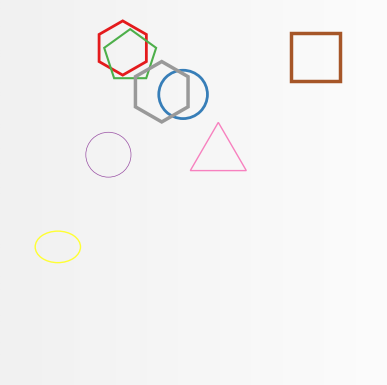[{"shape": "hexagon", "thickness": 2, "radius": 0.35, "center": [0.317, 0.875]}, {"shape": "circle", "thickness": 2, "radius": 0.31, "center": [0.473, 0.755]}, {"shape": "pentagon", "thickness": 1.5, "radius": 0.35, "center": [0.336, 0.854]}, {"shape": "circle", "thickness": 0.5, "radius": 0.29, "center": [0.28, 0.598]}, {"shape": "oval", "thickness": 1, "radius": 0.29, "center": [0.149, 0.359]}, {"shape": "square", "thickness": 2.5, "radius": 0.31, "center": [0.814, 0.852]}, {"shape": "triangle", "thickness": 1, "radius": 0.42, "center": [0.563, 0.599]}, {"shape": "hexagon", "thickness": 2.5, "radius": 0.39, "center": [0.417, 0.762]}]